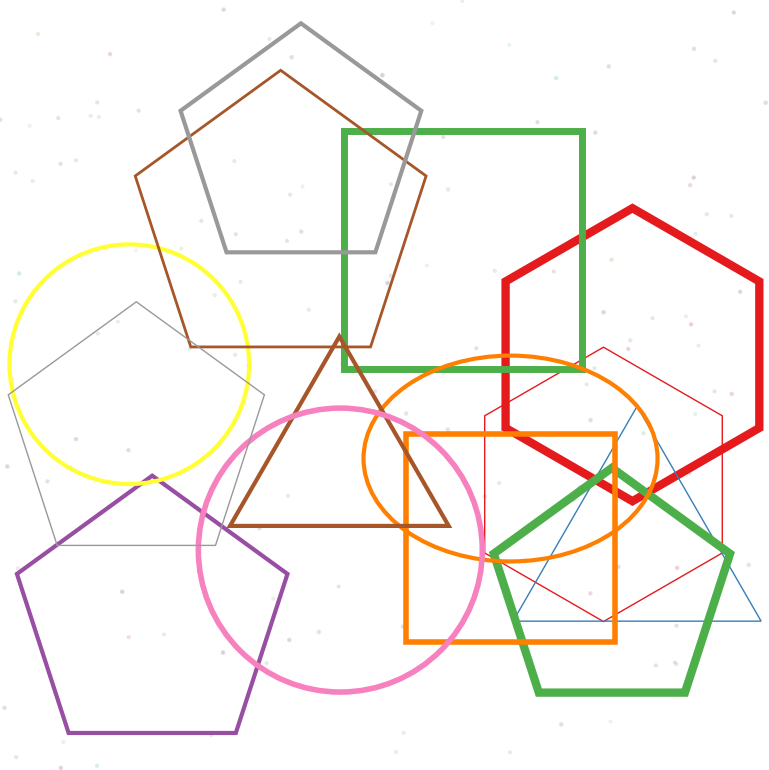[{"shape": "hexagon", "thickness": 0.5, "radius": 0.89, "center": [0.784, 0.371]}, {"shape": "hexagon", "thickness": 3, "radius": 0.95, "center": [0.821, 0.539]}, {"shape": "triangle", "thickness": 0.5, "radius": 0.93, "center": [0.827, 0.286]}, {"shape": "pentagon", "thickness": 3, "radius": 0.81, "center": [0.795, 0.231]}, {"shape": "square", "thickness": 2.5, "radius": 0.77, "center": [0.601, 0.676]}, {"shape": "pentagon", "thickness": 1.5, "radius": 0.92, "center": [0.198, 0.198]}, {"shape": "square", "thickness": 2, "radius": 0.68, "center": [0.663, 0.301]}, {"shape": "oval", "thickness": 1.5, "radius": 0.95, "center": [0.663, 0.405]}, {"shape": "circle", "thickness": 1.5, "radius": 0.78, "center": [0.168, 0.527]}, {"shape": "pentagon", "thickness": 1, "radius": 0.99, "center": [0.364, 0.71]}, {"shape": "triangle", "thickness": 1.5, "radius": 0.82, "center": [0.441, 0.399]}, {"shape": "circle", "thickness": 2, "radius": 0.92, "center": [0.442, 0.286]}, {"shape": "pentagon", "thickness": 0.5, "radius": 0.87, "center": [0.177, 0.433]}, {"shape": "pentagon", "thickness": 1.5, "radius": 0.82, "center": [0.391, 0.805]}]